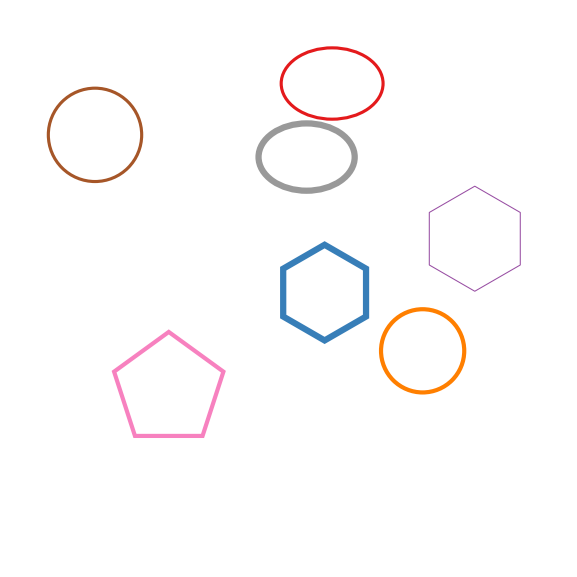[{"shape": "oval", "thickness": 1.5, "radius": 0.44, "center": [0.575, 0.855]}, {"shape": "hexagon", "thickness": 3, "radius": 0.41, "center": [0.562, 0.492]}, {"shape": "hexagon", "thickness": 0.5, "radius": 0.45, "center": [0.822, 0.586]}, {"shape": "circle", "thickness": 2, "radius": 0.36, "center": [0.732, 0.392]}, {"shape": "circle", "thickness": 1.5, "radius": 0.4, "center": [0.165, 0.766]}, {"shape": "pentagon", "thickness": 2, "radius": 0.5, "center": [0.292, 0.325]}, {"shape": "oval", "thickness": 3, "radius": 0.42, "center": [0.531, 0.727]}]